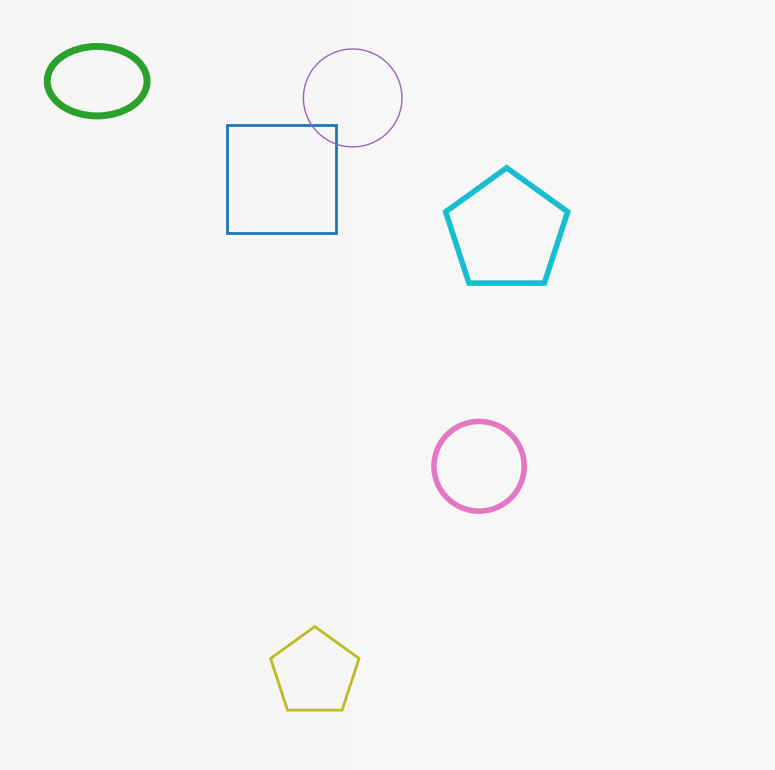[{"shape": "square", "thickness": 1, "radius": 0.35, "center": [0.363, 0.767]}, {"shape": "oval", "thickness": 2.5, "radius": 0.32, "center": [0.125, 0.895]}, {"shape": "circle", "thickness": 0.5, "radius": 0.32, "center": [0.455, 0.873]}, {"shape": "circle", "thickness": 2, "radius": 0.29, "center": [0.618, 0.394]}, {"shape": "pentagon", "thickness": 1, "radius": 0.3, "center": [0.406, 0.126]}, {"shape": "pentagon", "thickness": 2, "radius": 0.41, "center": [0.654, 0.699]}]